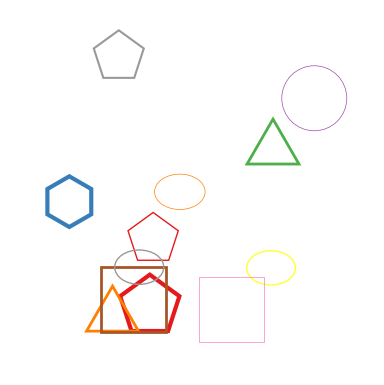[{"shape": "pentagon", "thickness": 3, "radius": 0.4, "center": [0.389, 0.206]}, {"shape": "pentagon", "thickness": 1, "radius": 0.34, "center": [0.398, 0.379]}, {"shape": "hexagon", "thickness": 3, "radius": 0.33, "center": [0.18, 0.476]}, {"shape": "triangle", "thickness": 2, "radius": 0.39, "center": [0.709, 0.613]}, {"shape": "circle", "thickness": 0.5, "radius": 0.42, "center": [0.816, 0.745]}, {"shape": "triangle", "thickness": 2, "radius": 0.39, "center": [0.292, 0.179]}, {"shape": "oval", "thickness": 0.5, "radius": 0.33, "center": [0.467, 0.502]}, {"shape": "oval", "thickness": 1, "radius": 0.32, "center": [0.704, 0.304]}, {"shape": "square", "thickness": 2, "radius": 0.42, "center": [0.347, 0.222]}, {"shape": "square", "thickness": 0.5, "radius": 0.43, "center": [0.602, 0.196]}, {"shape": "pentagon", "thickness": 1.5, "radius": 0.34, "center": [0.309, 0.853]}, {"shape": "oval", "thickness": 1, "radius": 0.32, "center": [0.362, 0.306]}]